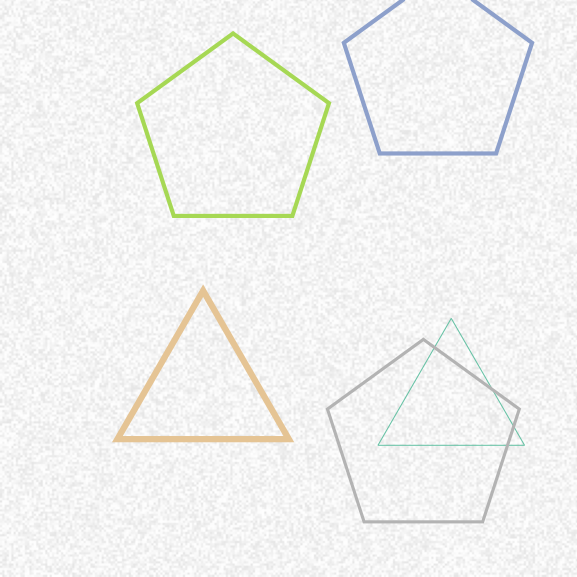[{"shape": "triangle", "thickness": 0.5, "radius": 0.73, "center": [0.781, 0.301]}, {"shape": "pentagon", "thickness": 2, "radius": 0.86, "center": [0.758, 0.872]}, {"shape": "pentagon", "thickness": 2, "radius": 0.87, "center": [0.404, 0.767]}, {"shape": "triangle", "thickness": 3, "radius": 0.86, "center": [0.352, 0.324]}, {"shape": "pentagon", "thickness": 1.5, "radius": 0.87, "center": [0.733, 0.237]}]